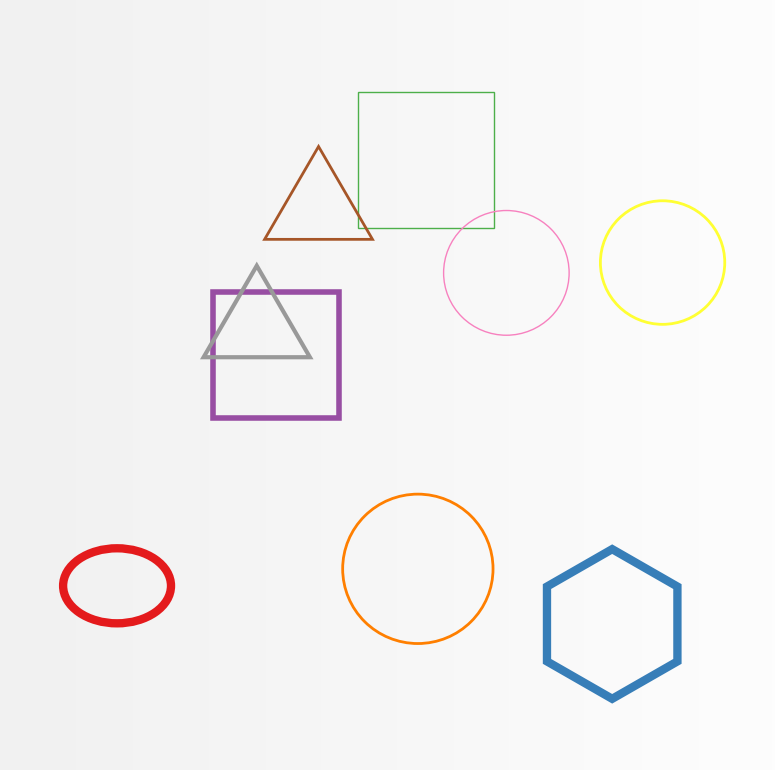[{"shape": "oval", "thickness": 3, "radius": 0.35, "center": [0.151, 0.239]}, {"shape": "hexagon", "thickness": 3, "radius": 0.49, "center": [0.79, 0.19]}, {"shape": "square", "thickness": 0.5, "radius": 0.44, "center": [0.55, 0.792]}, {"shape": "square", "thickness": 2, "radius": 0.41, "center": [0.356, 0.539]}, {"shape": "circle", "thickness": 1, "radius": 0.49, "center": [0.539, 0.261]}, {"shape": "circle", "thickness": 1, "radius": 0.4, "center": [0.855, 0.659]}, {"shape": "triangle", "thickness": 1, "radius": 0.4, "center": [0.411, 0.729]}, {"shape": "circle", "thickness": 0.5, "radius": 0.4, "center": [0.653, 0.646]}, {"shape": "triangle", "thickness": 1.5, "radius": 0.4, "center": [0.331, 0.576]}]